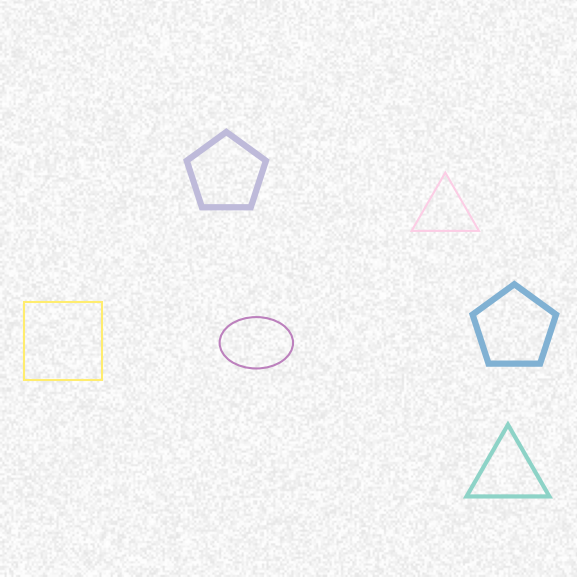[{"shape": "triangle", "thickness": 2, "radius": 0.41, "center": [0.88, 0.181]}, {"shape": "pentagon", "thickness": 3, "radius": 0.36, "center": [0.392, 0.699]}, {"shape": "pentagon", "thickness": 3, "radius": 0.38, "center": [0.891, 0.431]}, {"shape": "triangle", "thickness": 1, "radius": 0.34, "center": [0.771, 0.633]}, {"shape": "oval", "thickness": 1, "radius": 0.32, "center": [0.444, 0.406]}, {"shape": "square", "thickness": 1, "radius": 0.34, "center": [0.109, 0.409]}]